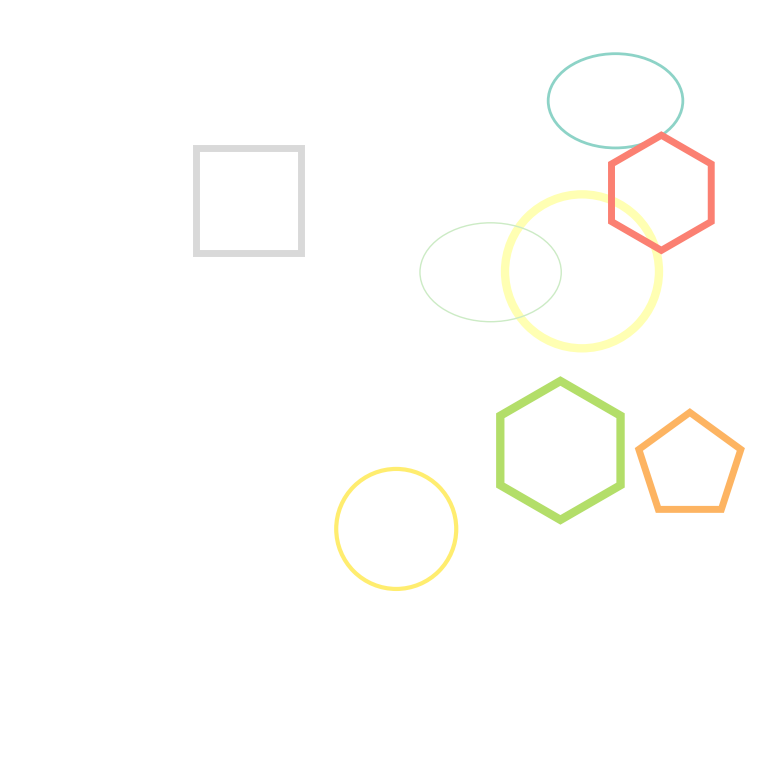[{"shape": "oval", "thickness": 1, "radius": 0.44, "center": [0.799, 0.869]}, {"shape": "circle", "thickness": 3, "radius": 0.5, "center": [0.756, 0.648]}, {"shape": "hexagon", "thickness": 2.5, "radius": 0.37, "center": [0.859, 0.75]}, {"shape": "pentagon", "thickness": 2.5, "radius": 0.35, "center": [0.896, 0.395]}, {"shape": "hexagon", "thickness": 3, "radius": 0.45, "center": [0.728, 0.415]}, {"shape": "square", "thickness": 2.5, "radius": 0.34, "center": [0.323, 0.739]}, {"shape": "oval", "thickness": 0.5, "radius": 0.46, "center": [0.637, 0.646]}, {"shape": "circle", "thickness": 1.5, "radius": 0.39, "center": [0.515, 0.313]}]